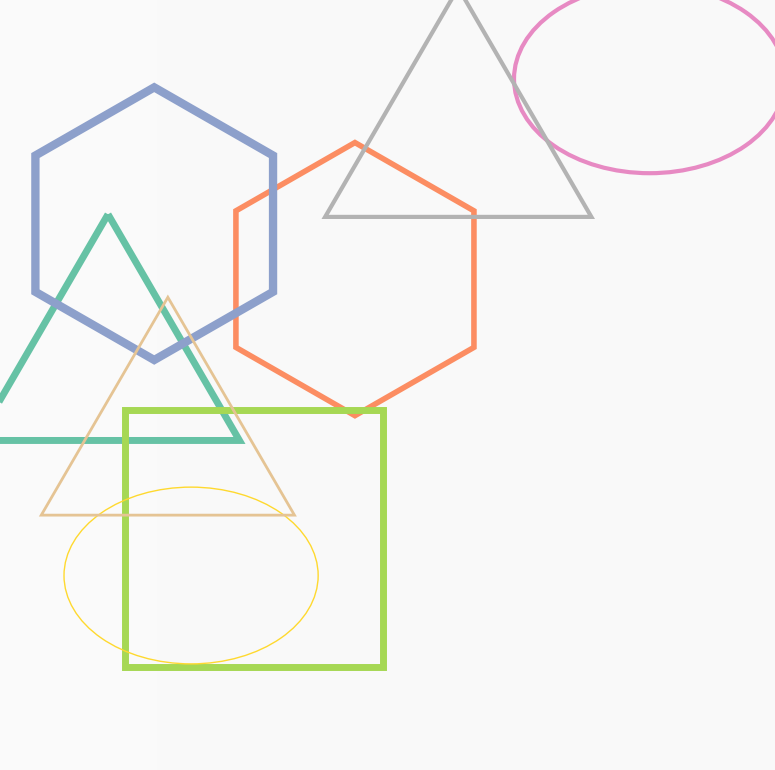[{"shape": "triangle", "thickness": 2.5, "radius": 0.98, "center": [0.139, 0.526]}, {"shape": "hexagon", "thickness": 2, "radius": 0.89, "center": [0.458, 0.638]}, {"shape": "hexagon", "thickness": 3, "radius": 0.89, "center": [0.199, 0.71]}, {"shape": "oval", "thickness": 1.5, "radius": 0.88, "center": [0.838, 0.898]}, {"shape": "square", "thickness": 2.5, "radius": 0.83, "center": [0.328, 0.3]}, {"shape": "oval", "thickness": 0.5, "radius": 0.82, "center": [0.247, 0.253]}, {"shape": "triangle", "thickness": 1, "radius": 0.94, "center": [0.217, 0.425]}, {"shape": "triangle", "thickness": 1.5, "radius": 0.99, "center": [0.591, 0.817]}]